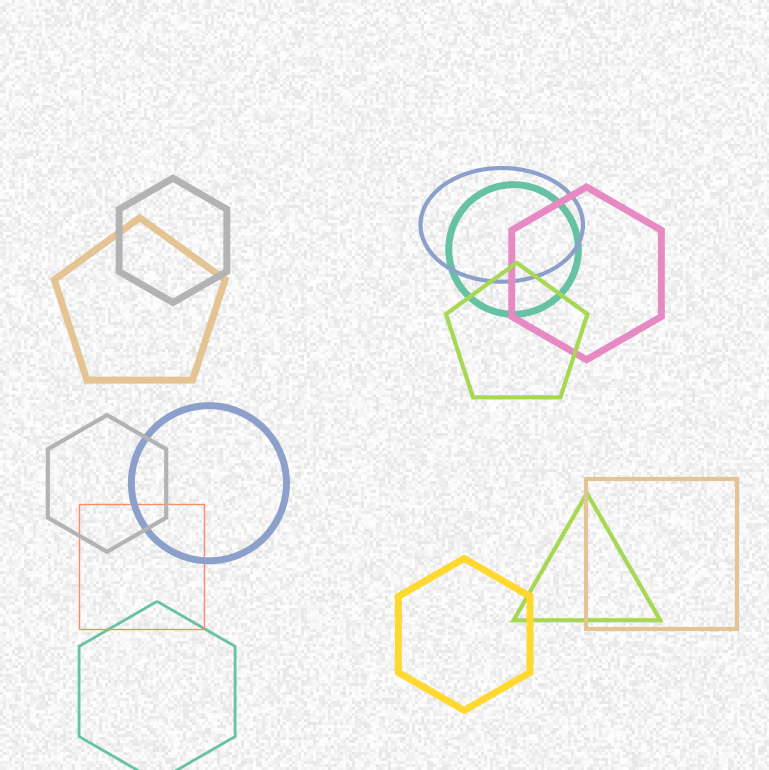[{"shape": "hexagon", "thickness": 1, "radius": 0.58, "center": [0.204, 0.102]}, {"shape": "circle", "thickness": 2.5, "radius": 0.42, "center": [0.667, 0.676]}, {"shape": "square", "thickness": 0.5, "radius": 0.41, "center": [0.184, 0.264]}, {"shape": "circle", "thickness": 2.5, "radius": 0.5, "center": [0.271, 0.372]}, {"shape": "oval", "thickness": 1.5, "radius": 0.53, "center": [0.652, 0.708]}, {"shape": "hexagon", "thickness": 2.5, "radius": 0.56, "center": [0.762, 0.645]}, {"shape": "pentagon", "thickness": 1.5, "radius": 0.48, "center": [0.671, 0.562]}, {"shape": "triangle", "thickness": 1.5, "radius": 0.55, "center": [0.762, 0.249]}, {"shape": "hexagon", "thickness": 2.5, "radius": 0.49, "center": [0.603, 0.176]}, {"shape": "square", "thickness": 1.5, "radius": 0.49, "center": [0.859, 0.28]}, {"shape": "pentagon", "thickness": 2.5, "radius": 0.58, "center": [0.181, 0.601]}, {"shape": "hexagon", "thickness": 1.5, "radius": 0.44, "center": [0.139, 0.372]}, {"shape": "hexagon", "thickness": 2.5, "radius": 0.4, "center": [0.225, 0.688]}]